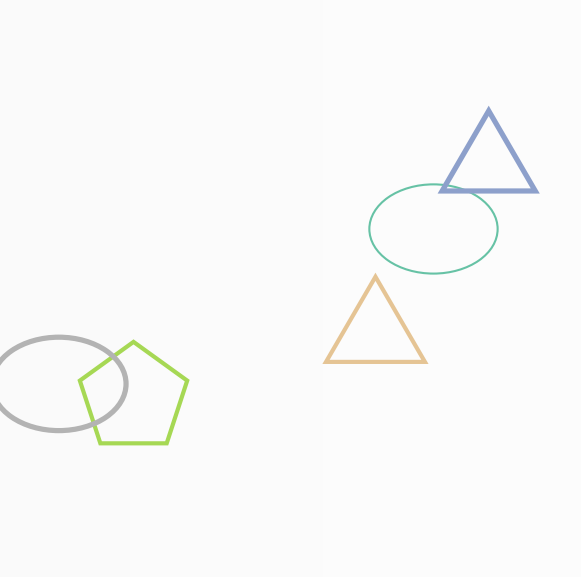[{"shape": "oval", "thickness": 1, "radius": 0.55, "center": [0.746, 0.603]}, {"shape": "triangle", "thickness": 2.5, "radius": 0.46, "center": [0.841, 0.715]}, {"shape": "pentagon", "thickness": 2, "radius": 0.49, "center": [0.23, 0.31]}, {"shape": "triangle", "thickness": 2, "radius": 0.49, "center": [0.646, 0.422]}, {"shape": "oval", "thickness": 2.5, "radius": 0.58, "center": [0.101, 0.334]}]